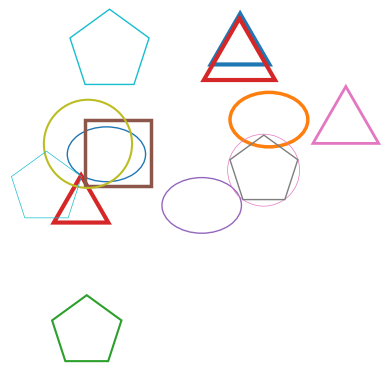[{"shape": "triangle", "thickness": 3, "radius": 0.44, "center": [0.624, 0.876]}, {"shape": "oval", "thickness": 1, "radius": 0.51, "center": [0.276, 0.599]}, {"shape": "oval", "thickness": 2.5, "radius": 0.51, "center": [0.698, 0.689]}, {"shape": "pentagon", "thickness": 1.5, "radius": 0.47, "center": [0.225, 0.139]}, {"shape": "triangle", "thickness": 3, "radius": 0.41, "center": [0.211, 0.463]}, {"shape": "triangle", "thickness": 3, "radius": 0.53, "center": [0.622, 0.846]}, {"shape": "oval", "thickness": 1, "radius": 0.52, "center": [0.524, 0.466]}, {"shape": "square", "thickness": 2.5, "radius": 0.43, "center": [0.307, 0.603]}, {"shape": "circle", "thickness": 0.5, "radius": 0.47, "center": [0.685, 0.558]}, {"shape": "triangle", "thickness": 2, "radius": 0.49, "center": [0.898, 0.677]}, {"shape": "pentagon", "thickness": 1, "radius": 0.46, "center": [0.685, 0.557]}, {"shape": "circle", "thickness": 1.5, "radius": 0.57, "center": [0.228, 0.626]}, {"shape": "pentagon", "thickness": 1, "radius": 0.54, "center": [0.284, 0.868]}, {"shape": "pentagon", "thickness": 0.5, "radius": 0.48, "center": [0.121, 0.512]}]